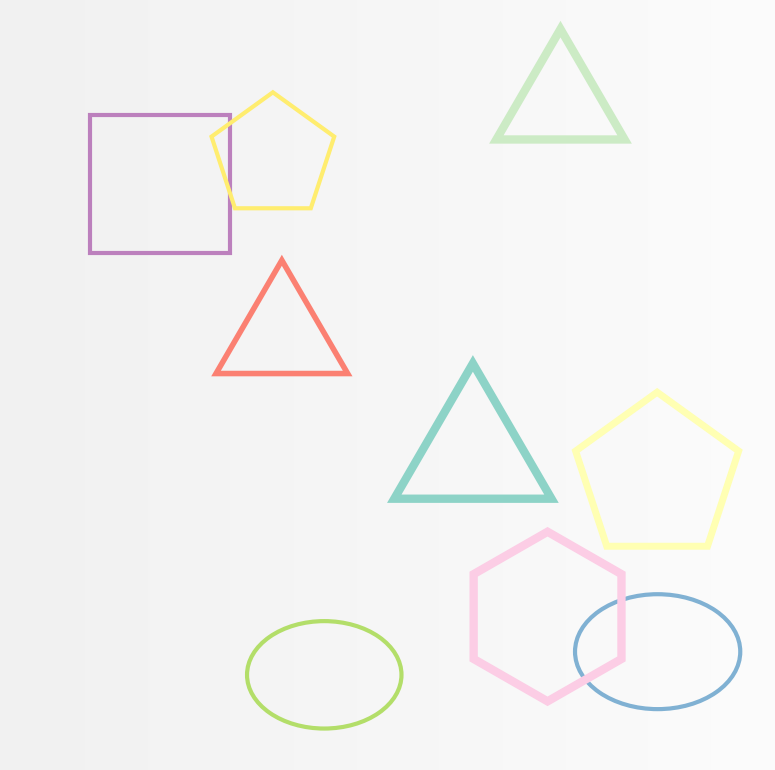[{"shape": "triangle", "thickness": 3, "radius": 0.59, "center": [0.61, 0.411]}, {"shape": "pentagon", "thickness": 2.5, "radius": 0.55, "center": [0.848, 0.38]}, {"shape": "triangle", "thickness": 2, "radius": 0.49, "center": [0.364, 0.564]}, {"shape": "oval", "thickness": 1.5, "radius": 0.53, "center": [0.849, 0.154]}, {"shape": "oval", "thickness": 1.5, "radius": 0.5, "center": [0.418, 0.124]}, {"shape": "hexagon", "thickness": 3, "radius": 0.55, "center": [0.707, 0.199]}, {"shape": "square", "thickness": 1.5, "radius": 0.45, "center": [0.207, 0.761]}, {"shape": "triangle", "thickness": 3, "radius": 0.48, "center": [0.723, 0.867]}, {"shape": "pentagon", "thickness": 1.5, "radius": 0.42, "center": [0.352, 0.797]}]